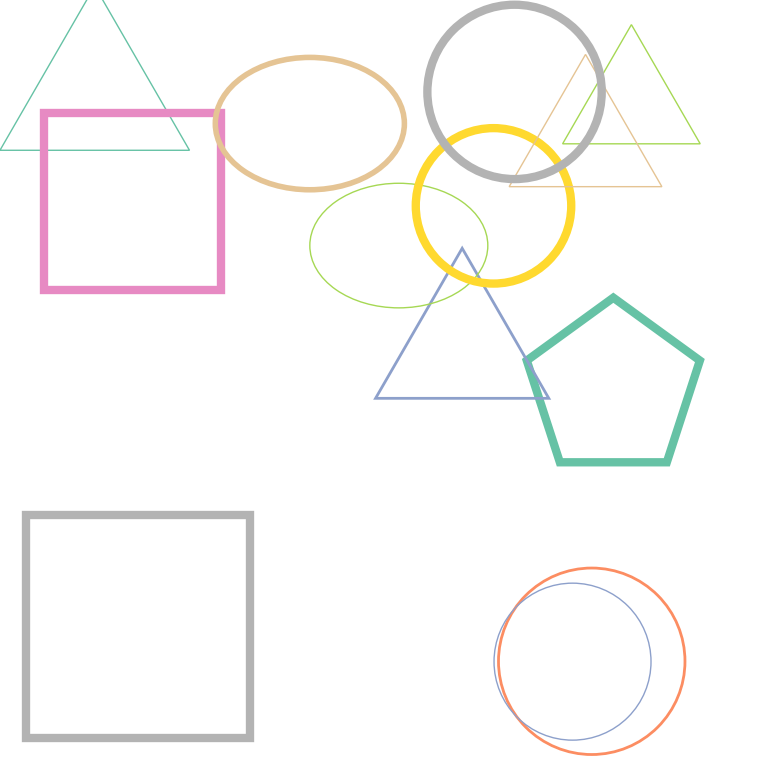[{"shape": "triangle", "thickness": 0.5, "radius": 0.71, "center": [0.123, 0.876]}, {"shape": "pentagon", "thickness": 3, "radius": 0.59, "center": [0.797, 0.495]}, {"shape": "circle", "thickness": 1, "radius": 0.61, "center": [0.768, 0.141]}, {"shape": "triangle", "thickness": 1, "radius": 0.65, "center": [0.6, 0.548]}, {"shape": "circle", "thickness": 0.5, "radius": 0.51, "center": [0.744, 0.141]}, {"shape": "square", "thickness": 3, "radius": 0.57, "center": [0.172, 0.738]}, {"shape": "triangle", "thickness": 0.5, "radius": 0.52, "center": [0.82, 0.865]}, {"shape": "oval", "thickness": 0.5, "radius": 0.58, "center": [0.518, 0.681]}, {"shape": "circle", "thickness": 3, "radius": 0.5, "center": [0.641, 0.733]}, {"shape": "triangle", "thickness": 0.5, "radius": 0.57, "center": [0.76, 0.815]}, {"shape": "oval", "thickness": 2, "radius": 0.61, "center": [0.402, 0.84]}, {"shape": "circle", "thickness": 3, "radius": 0.57, "center": [0.668, 0.881]}, {"shape": "square", "thickness": 3, "radius": 0.72, "center": [0.179, 0.186]}]